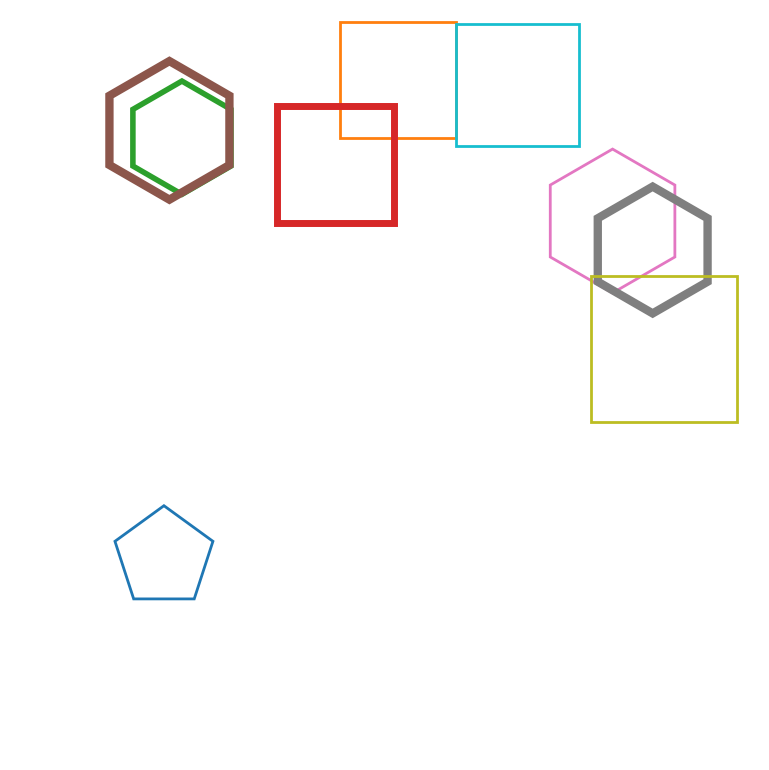[{"shape": "pentagon", "thickness": 1, "radius": 0.33, "center": [0.213, 0.276]}, {"shape": "square", "thickness": 1, "radius": 0.38, "center": [0.517, 0.897]}, {"shape": "hexagon", "thickness": 2, "radius": 0.37, "center": [0.236, 0.821]}, {"shape": "square", "thickness": 2.5, "radius": 0.38, "center": [0.436, 0.786]}, {"shape": "hexagon", "thickness": 3, "radius": 0.45, "center": [0.22, 0.831]}, {"shape": "hexagon", "thickness": 1, "radius": 0.47, "center": [0.796, 0.713]}, {"shape": "hexagon", "thickness": 3, "radius": 0.41, "center": [0.848, 0.675]}, {"shape": "square", "thickness": 1, "radius": 0.47, "center": [0.862, 0.547]}, {"shape": "square", "thickness": 1, "radius": 0.4, "center": [0.672, 0.89]}]